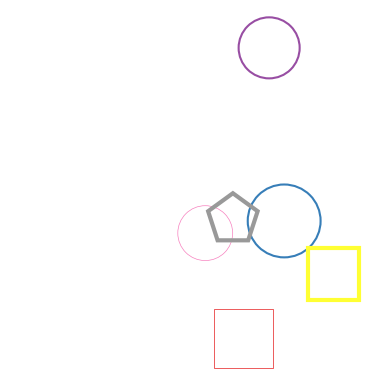[{"shape": "square", "thickness": 0.5, "radius": 0.39, "center": [0.633, 0.121]}, {"shape": "circle", "thickness": 1.5, "radius": 0.47, "center": [0.738, 0.426]}, {"shape": "circle", "thickness": 1.5, "radius": 0.4, "center": [0.699, 0.876]}, {"shape": "square", "thickness": 3, "radius": 0.33, "center": [0.866, 0.288]}, {"shape": "circle", "thickness": 0.5, "radius": 0.36, "center": [0.533, 0.394]}, {"shape": "pentagon", "thickness": 3, "radius": 0.34, "center": [0.605, 0.43]}]